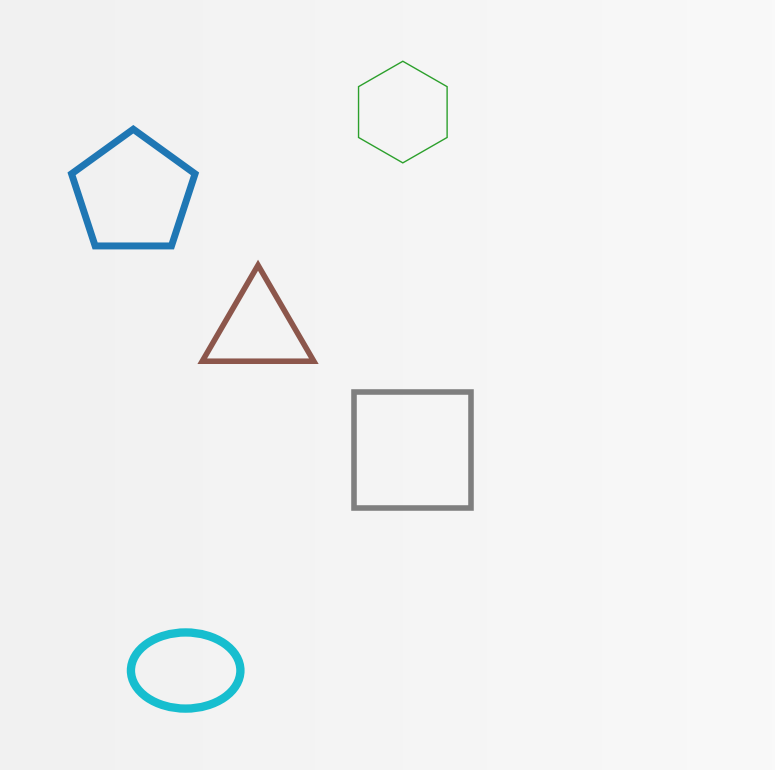[{"shape": "pentagon", "thickness": 2.5, "radius": 0.42, "center": [0.172, 0.748]}, {"shape": "hexagon", "thickness": 0.5, "radius": 0.33, "center": [0.52, 0.854]}, {"shape": "triangle", "thickness": 2, "radius": 0.42, "center": [0.333, 0.572]}, {"shape": "square", "thickness": 2, "radius": 0.38, "center": [0.532, 0.416]}, {"shape": "oval", "thickness": 3, "radius": 0.35, "center": [0.24, 0.129]}]